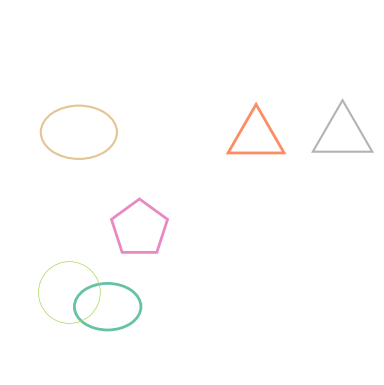[{"shape": "oval", "thickness": 2, "radius": 0.43, "center": [0.28, 0.203]}, {"shape": "triangle", "thickness": 2, "radius": 0.42, "center": [0.665, 0.645]}, {"shape": "pentagon", "thickness": 2, "radius": 0.38, "center": [0.362, 0.407]}, {"shape": "circle", "thickness": 0.5, "radius": 0.4, "center": [0.18, 0.24]}, {"shape": "oval", "thickness": 1.5, "radius": 0.49, "center": [0.205, 0.656]}, {"shape": "triangle", "thickness": 1.5, "radius": 0.45, "center": [0.89, 0.651]}]